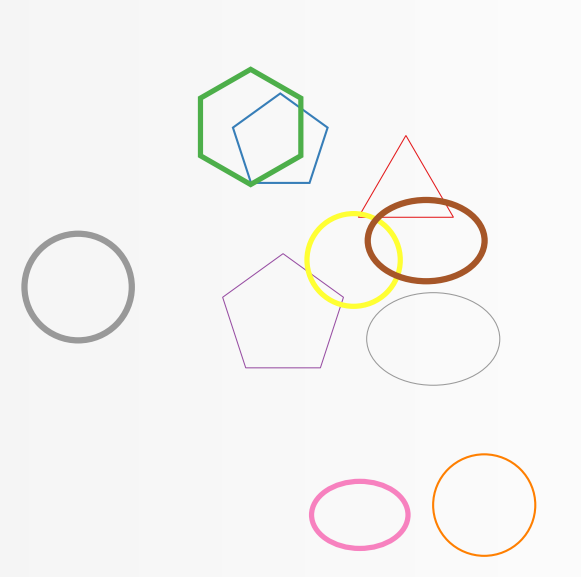[{"shape": "triangle", "thickness": 0.5, "radius": 0.47, "center": [0.698, 0.67]}, {"shape": "pentagon", "thickness": 1, "radius": 0.43, "center": [0.482, 0.752]}, {"shape": "hexagon", "thickness": 2.5, "radius": 0.5, "center": [0.431, 0.779]}, {"shape": "pentagon", "thickness": 0.5, "radius": 0.55, "center": [0.487, 0.451]}, {"shape": "circle", "thickness": 1, "radius": 0.44, "center": [0.833, 0.125]}, {"shape": "circle", "thickness": 2.5, "radius": 0.4, "center": [0.608, 0.549]}, {"shape": "oval", "thickness": 3, "radius": 0.5, "center": [0.733, 0.582]}, {"shape": "oval", "thickness": 2.5, "radius": 0.41, "center": [0.619, 0.108]}, {"shape": "circle", "thickness": 3, "radius": 0.46, "center": [0.134, 0.502]}, {"shape": "oval", "thickness": 0.5, "radius": 0.57, "center": [0.745, 0.412]}]